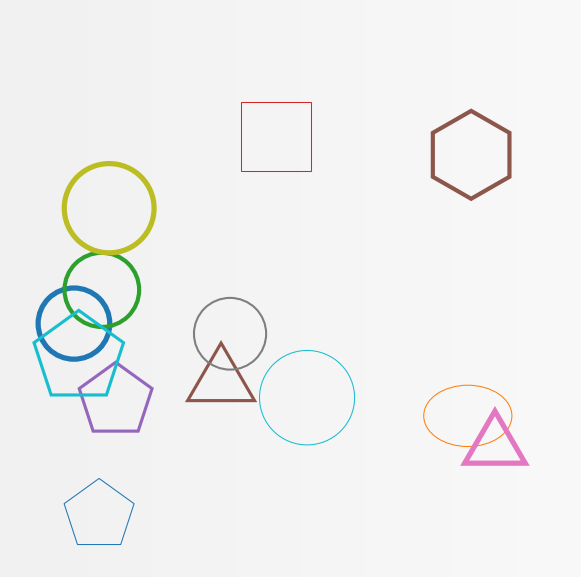[{"shape": "pentagon", "thickness": 0.5, "radius": 0.32, "center": [0.17, 0.107]}, {"shape": "circle", "thickness": 2.5, "radius": 0.31, "center": [0.127, 0.439]}, {"shape": "oval", "thickness": 0.5, "radius": 0.38, "center": [0.805, 0.279]}, {"shape": "circle", "thickness": 2, "radius": 0.32, "center": [0.175, 0.497]}, {"shape": "square", "thickness": 0.5, "radius": 0.3, "center": [0.475, 0.763]}, {"shape": "pentagon", "thickness": 1.5, "radius": 0.33, "center": [0.199, 0.306]}, {"shape": "hexagon", "thickness": 2, "radius": 0.38, "center": [0.811, 0.731]}, {"shape": "triangle", "thickness": 1.5, "radius": 0.33, "center": [0.38, 0.339]}, {"shape": "triangle", "thickness": 2.5, "radius": 0.3, "center": [0.852, 0.227]}, {"shape": "circle", "thickness": 1, "radius": 0.31, "center": [0.396, 0.421]}, {"shape": "circle", "thickness": 2.5, "radius": 0.39, "center": [0.188, 0.639]}, {"shape": "pentagon", "thickness": 1.5, "radius": 0.4, "center": [0.136, 0.381]}, {"shape": "circle", "thickness": 0.5, "radius": 0.41, "center": [0.528, 0.311]}]